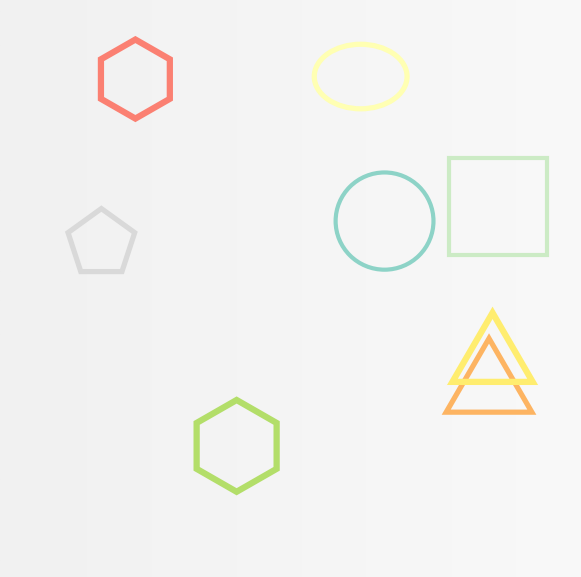[{"shape": "circle", "thickness": 2, "radius": 0.42, "center": [0.662, 0.616]}, {"shape": "oval", "thickness": 2.5, "radius": 0.4, "center": [0.62, 0.867]}, {"shape": "hexagon", "thickness": 3, "radius": 0.34, "center": [0.233, 0.862]}, {"shape": "triangle", "thickness": 2.5, "radius": 0.43, "center": [0.841, 0.328]}, {"shape": "hexagon", "thickness": 3, "radius": 0.4, "center": [0.407, 0.227]}, {"shape": "pentagon", "thickness": 2.5, "radius": 0.3, "center": [0.174, 0.578]}, {"shape": "square", "thickness": 2, "radius": 0.42, "center": [0.856, 0.642]}, {"shape": "triangle", "thickness": 3, "radius": 0.4, "center": [0.847, 0.378]}]